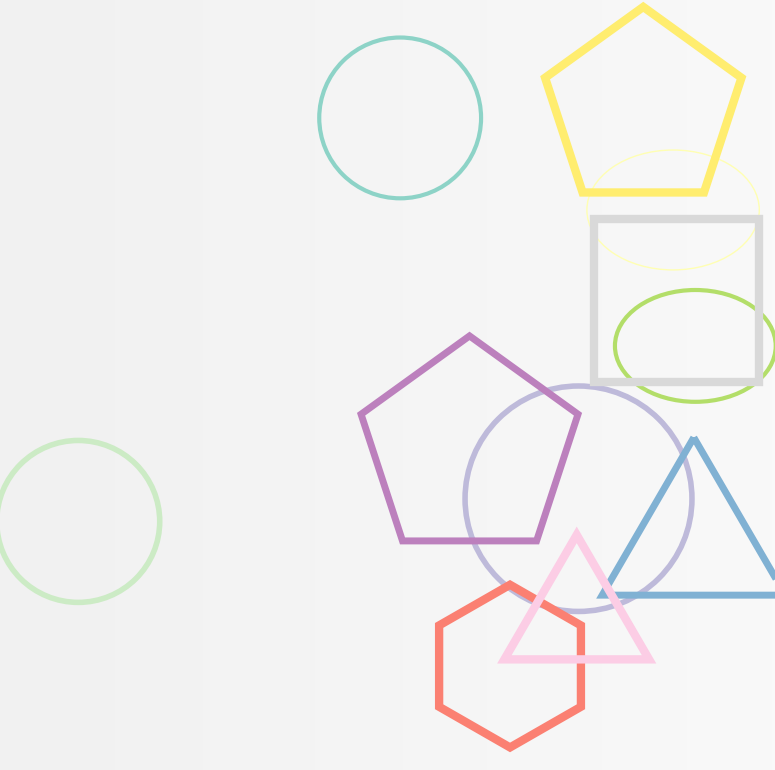[{"shape": "circle", "thickness": 1.5, "radius": 0.52, "center": [0.516, 0.847]}, {"shape": "oval", "thickness": 0.5, "radius": 0.56, "center": [0.869, 0.727]}, {"shape": "circle", "thickness": 2, "radius": 0.73, "center": [0.746, 0.352]}, {"shape": "hexagon", "thickness": 3, "radius": 0.53, "center": [0.658, 0.135]}, {"shape": "triangle", "thickness": 2.5, "radius": 0.68, "center": [0.895, 0.295]}, {"shape": "oval", "thickness": 1.5, "radius": 0.52, "center": [0.897, 0.551]}, {"shape": "triangle", "thickness": 3, "radius": 0.54, "center": [0.744, 0.198]}, {"shape": "square", "thickness": 3, "radius": 0.53, "center": [0.873, 0.61]}, {"shape": "pentagon", "thickness": 2.5, "radius": 0.74, "center": [0.606, 0.417]}, {"shape": "circle", "thickness": 2, "radius": 0.53, "center": [0.101, 0.323]}, {"shape": "pentagon", "thickness": 3, "radius": 0.67, "center": [0.83, 0.858]}]